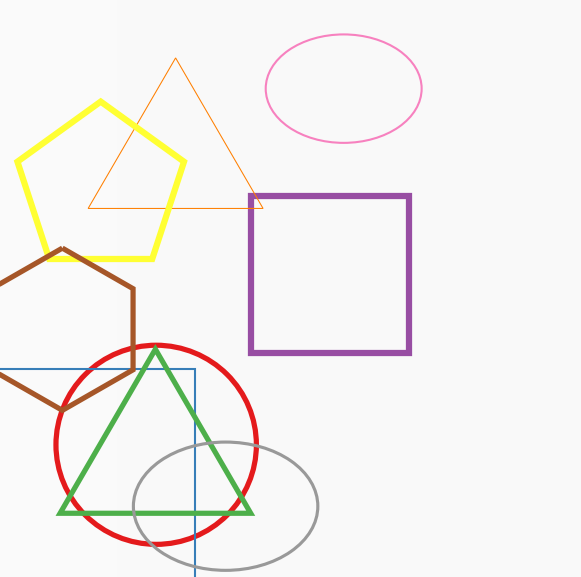[{"shape": "circle", "thickness": 2.5, "radius": 0.86, "center": [0.269, 0.229]}, {"shape": "square", "thickness": 1, "radius": 0.95, "center": [0.145, 0.169]}, {"shape": "triangle", "thickness": 2.5, "radius": 0.95, "center": [0.267, 0.205]}, {"shape": "square", "thickness": 3, "radius": 0.68, "center": [0.567, 0.524]}, {"shape": "triangle", "thickness": 0.5, "radius": 0.87, "center": [0.302, 0.725]}, {"shape": "pentagon", "thickness": 3, "radius": 0.75, "center": [0.173, 0.673]}, {"shape": "hexagon", "thickness": 2.5, "radius": 0.7, "center": [0.107, 0.429]}, {"shape": "oval", "thickness": 1, "radius": 0.67, "center": [0.591, 0.846]}, {"shape": "oval", "thickness": 1.5, "radius": 0.79, "center": [0.388, 0.123]}]